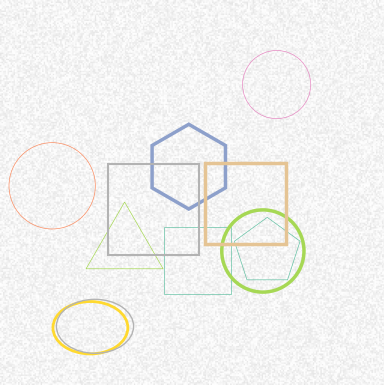[{"shape": "pentagon", "thickness": 0.5, "radius": 0.45, "center": [0.694, 0.346]}, {"shape": "square", "thickness": 0.5, "radius": 0.44, "center": [0.513, 0.322]}, {"shape": "circle", "thickness": 0.5, "radius": 0.56, "center": [0.136, 0.517]}, {"shape": "hexagon", "thickness": 2.5, "radius": 0.55, "center": [0.49, 0.567]}, {"shape": "circle", "thickness": 0.5, "radius": 0.44, "center": [0.719, 0.78]}, {"shape": "circle", "thickness": 2.5, "radius": 0.53, "center": [0.683, 0.348]}, {"shape": "triangle", "thickness": 0.5, "radius": 0.58, "center": [0.324, 0.36]}, {"shape": "oval", "thickness": 2, "radius": 0.49, "center": [0.235, 0.149]}, {"shape": "square", "thickness": 2.5, "radius": 0.53, "center": [0.639, 0.471]}, {"shape": "oval", "thickness": 1, "radius": 0.5, "center": [0.247, 0.152]}, {"shape": "square", "thickness": 1.5, "radius": 0.59, "center": [0.4, 0.455]}]